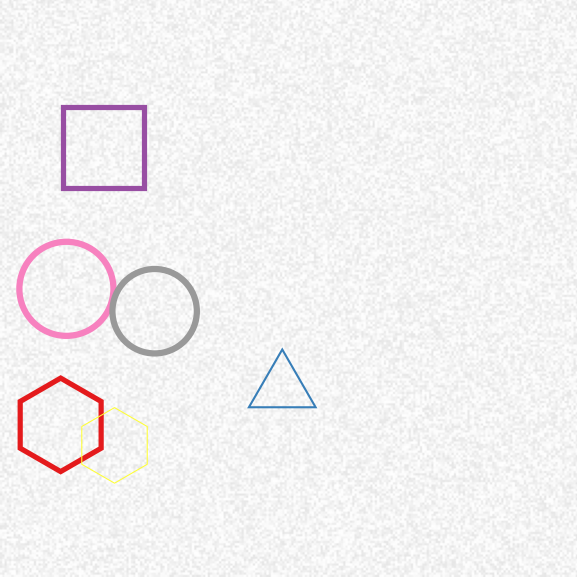[{"shape": "hexagon", "thickness": 2.5, "radius": 0.4, "center": [0.105, 0.263]}, {"shape": "triangle", "thickness": 1, "radius": 0.33, "center": [0.489, 0.327]}, {"shape": "square", "thickness": 2.5, "radius": 0.35, "center": [0.18, 0.744]}, {"shape": "hexagon", "thickness": 0.5, "radius": 0.33, "center": [0.198, 0.228]}, {"shape": "circle", "thickness": 3, "radius": 0.41, "center": [0.115, 0.499]}, {"shape": "circle", "thickness": 3, "radius": 0.37, "center": [0.268, 0.46]}]